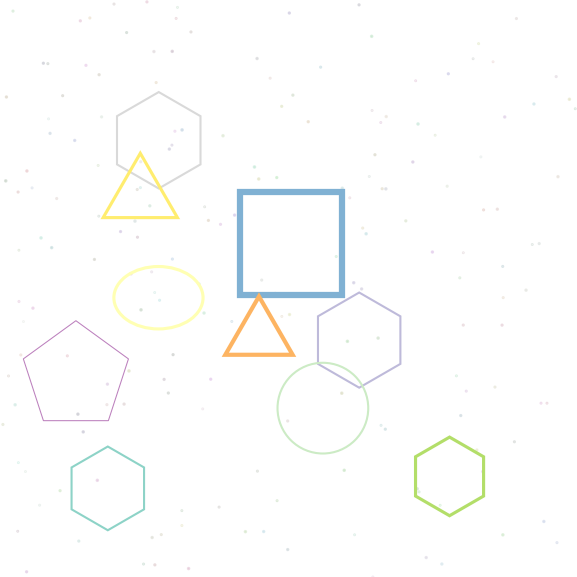[{"shape": "hexagon", "thickness": 1, "radius": 0.36, "center": [0.187, 0.153]}, {"shape": "oval", "thickness": 1.5, "radius": 0.39, "center": [0.274, 0.484]}, {"shape": "hexagon", "thickness": 1, "radius": 0.41, "center": [0.622, 0.41]}, {"shape": "square", "thickness": 3, "radius": 0.44, "center": [0.504, 0.578]}, {"shape": "triangle", "thickness": 2, "radius": 0.34, "center": [0.448, 0.418]}, {"shape": "hexagon", "thickness": 1.5, "radius": 0.34, "center": [0.778, 0.174]}, {"shape": "hexagon", "thickness": 1, "radius": 0.42, "center": [0.275, 0.756]}, {"shape": "pentagon", "thickness": 0.5, "radius": 0.48, "center": [0.131, 0.348]}, {"shape": "circle", "thickness": 1, "radius": 0.39, "center": [0.559, 0.292]}, {"shape": "triangle", "thickness": 1.5, "radius": 0.37, "center": [0.243, 0.659]}]